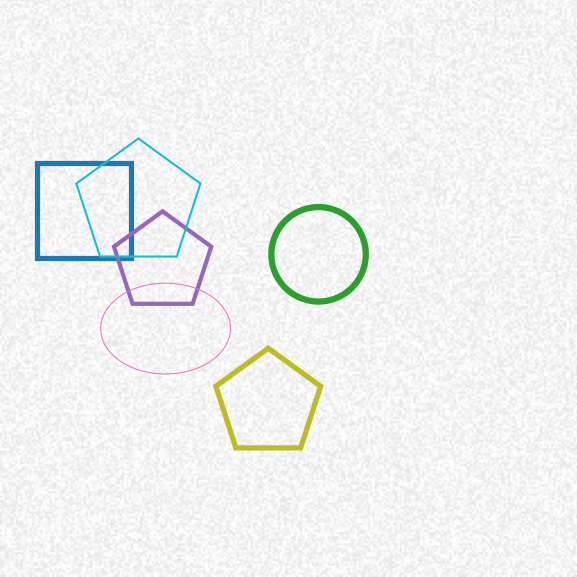[{"shape": "square", "thickness": 2.5, "radius": 0.41, "center": [0.145, 0.635]}, {"shape": "circle", "thickness": 3, "radius": 0.41, "center": [0.552, 0.559]}, {"shape": "pentagon", "thickness": 2, "radius": 0.44, "center": [0.282, 0.545]}, {"shape": "oval", "thickness": 0.5, "radius": 0.56, "center": [0.287, 0.43]}, {"shape": "pentagon", "thickness": 2.5, "radius": 0.48, "center": [0.464, 0.301]}, {"shape": "pentagon", "thickness": 1, "radius": 0.57, "center": [0.24, 0.646]}]